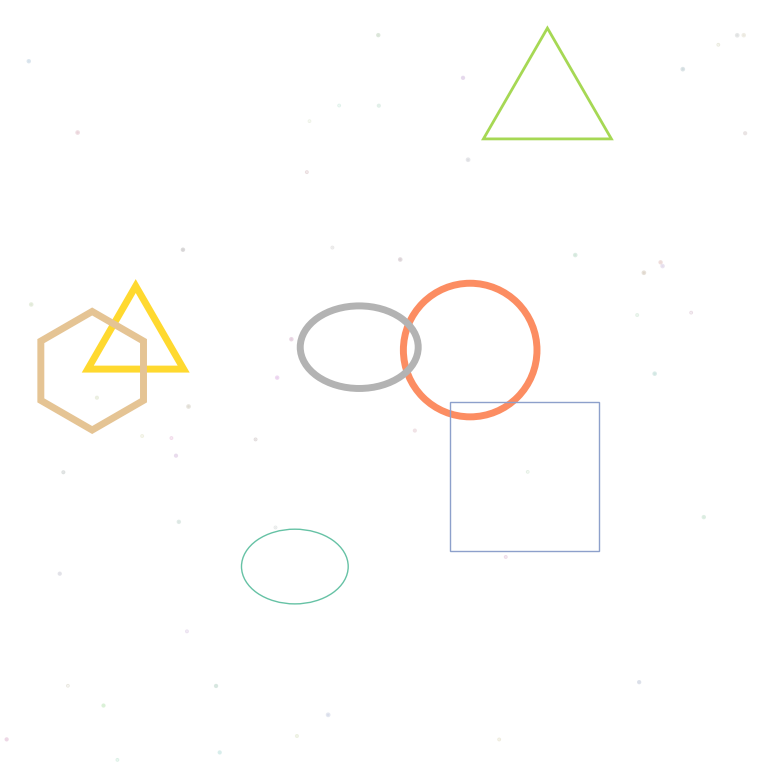[{"shape": "oval", "thickness": 0.5, "radius": 0.35, "center": [0.383, 0.264]}, {"shape": "circle", "thickness": 2.5, "radius": 0.43, "center": [0.611, 0.545]}, {"shape": "square", "thickness": 0.5, "radius": 0.48, "center": [0.681, 0.381]}, {"shape": "triangle", "thickness": 1, "radius": 0.48, "center": [0.711, 0.868]}, {"shape": "triangle", "thickness": 2.5, "radius": 0.36, "center": [0.176, 0.557]}, {"shape": "hexagon", "thickness": 2.5, "radius": 0.38, "center": [0.12, 0.518]}, {"shape": "oval", "thickness": 2.5, "radius": 0.38, "center": [0.467, 0.549]}]